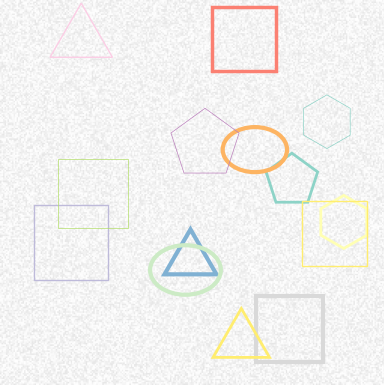[{"shape": "hexagon", "thickness": 0.5, "radius": 0.35, "center": [0.849, 0.684]}, {"shape": "pentagon", "thickness": 2, "radius": 0.35, "center": [0.758, 0.532]}, {"shape": "hexagon", "thickness": 2, "radius": 0.34, "center": [0.893, 0.424]}, {"shape": "square", "thickness": 1, "radius": 0.48, "center": [0.184, 0.37]}, {"shape": "square", "thickness": 2.5, "radius": 0.42, "center": [0.633, 0.899]}, {"shape": "triangle", "thickness": 3, "radius": 0.39, "center": [0.495, 0.326]}, {"shape": "oval", "thickness": 3, "radius": 0.42, "center": [0.662, 0.611]}, {"shape": "square", "thickness": 0.5, "radius": 0.45, "center": [0.241, 0.497]}, {"shape": "triangle", "thickness": 1, "radius": 0.47, "center": [0.211, 0.898]}, {"shape": "square", "thickness": 3, "radius": 0.43, "center": [0.751, 0.145]}, {"shape": "pentagon", "thickness": 0.5, "radius": 0.47, "center": [0.533, 0.626]}, {"shape": "oval", "thickness": 3, "radius": 0.46, "center": [0.482, 0.299]}, {"shape": "square", "thickness": 1, "radius": 0.42, "center": [0.869, 0.394]}, {"shape": "triangle", "thickness": 2, "radius": 0.42, "center": [0.627, 0.114]}]